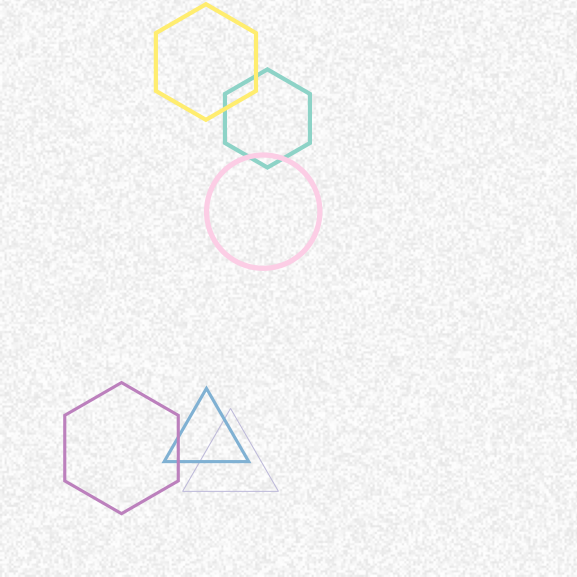[{"shape": "hexagon", "thickness": 2, "radius": 0.42, "center": [0.463, 0.794]}, {"shape": "triangle", "thickness": 0.5, "radius": 0.48, "center": [0.399, 0.196]}, {"shape": "triangle", "thickness": 1.5, "radius": 0.42, "center": [0.357, 0.242]}, {"shape": "circle", "thickness": 2.5, "radius": 0.49, "center": [0.456, 0.633]}, {"shape": "hexagon", "thickness": 1.5, "radius": 0.57, "center": [0.21, 0.223]}, {"shape": "hexagon", "thickness": 2, "radius": 0.5, "center": [0.357, 0.892]}]